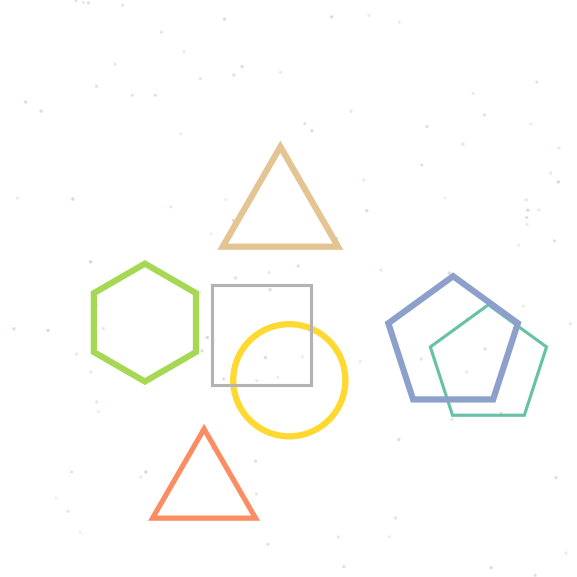[{"shape": "pentagon", "thickness": 1.5, "radius": 0.53, "center": [0.846, 0.366]}, {"shape": "triangle", "thickness": 2.5, "radius": 0.52, "center": [0.353, 0.153]}, {"shape": "pentagon", "thickness": 3, "radius": 0.59, "center": [0.785, 0.403]}, {"shape": "hexagon", "thickness": 3, "radius": 0.51, "center": [0.251, 0.441]}, {"shape": "circle", "thickness": 3, "radius": 0.49, "center": [0.501, 0.341]}, {"shape": "triangle", "thickness": 3, "radius": 0.58, "center": [0.486, 0.63]}, {"shape": "square", "thickness": 1.5, "radius": 0.43, "center": [0.453, 0.419]}]